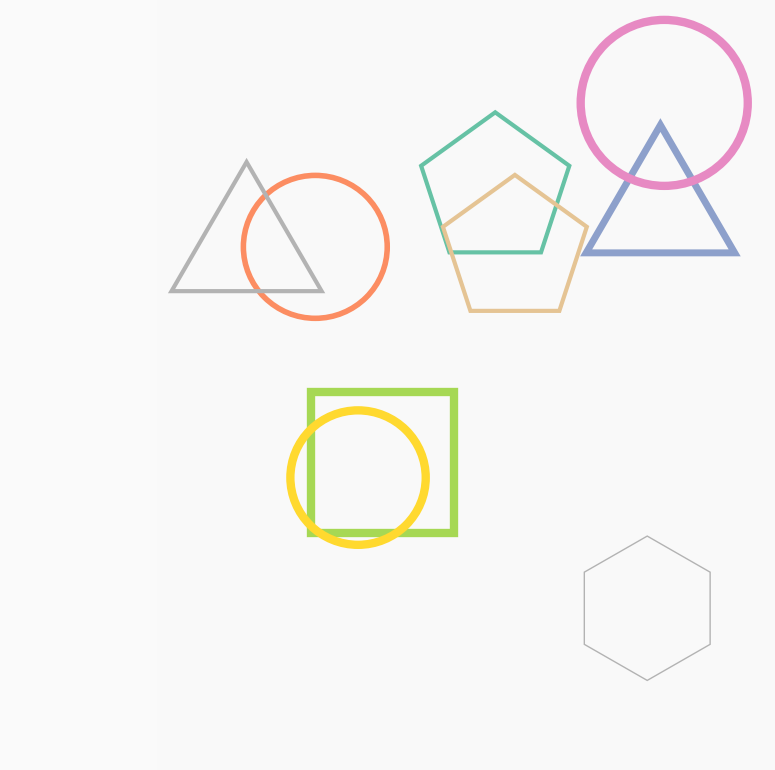[{"shape": "pentagon", "thickness": 1.5, "radius": 0.5, "center": [0.639, 0.754]}, {"shape": "circle", "thickness": 2, "radius": 0.46, "center": [0.407, 0.679]}, {"shape": "triangle", "thickness": 2.5, "radius": 0.55, "center": [0.852, 0.727]}, {"shape": "circle", "thickness": 3, "radius": 0.54, "center": [0.857, 0.866]}, {"shape": "square", "thickness": 3, "radius": 0.46, "center": [0.494, 0.399]}, {"shape": "circle", "thickness": 3, "radius": 0.44, "center": [0.462, 0.38]}, {"shape": "pentagon", "thickness": 1.5, "radius": 0.49, "center": [0.664, 0.675]}, {"shape": "triangle", "thickness": 1.5, "radius": 0.56, "center": [0.318, 0.678]}, {"shape": "hexagon", "thickness": 0.5, "radius": 0.47, "center": [0.835, 0.21]}]